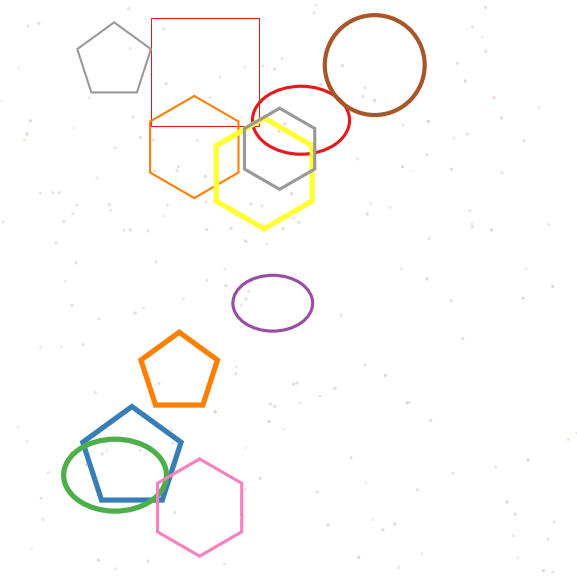[{"shape": "oval", "thickness": 1.5, "radius": 0.42, "center": [0.521, 0.791]}, {"shape": "square", "thickness": 0.5, "radius": 0.47, "center": [0.354, 0.875]}, {"shape": "pentagon", "thickness": 2.5, "radius": 0.45, "center": [0.228, 0.206]}, {"shape": "oval", "thickness": 2.5, "radius": 0.45, "center": [0.199, 0.176]}, {"shape": "oval", "thickness": 1.5, "radius": 0.35, "center": [0.472, 0.474]}, {"shape": "hexagon", "thickness": 1, "radius": 0.44, "center": [0.336, 0.745]}, {"shape": "pentagon", "thickness": 2.5, "radius": 0.35, "center": [0.31, 0.354]}, {"shape": "hexagon", "thickness": 2.5, "radius": 0.48, "center": [0.457, 0.699]}, {"shape": "circle", "thickness": 2, "radius": 0.43, "center": [0.649, 0.886]}, {"shape": "hexagon", "thickness": 1.5, "radius": 0.42, "center": [0.346, 0.12]}, {"shape": "hexagon", "thickness": 1.5, "radius": 0.35, "center": [0.484, 0.742]}, {"shape": "pentagon", "thickness": 1, "radius": 0.34, "center": [0.198, 0.893]}]